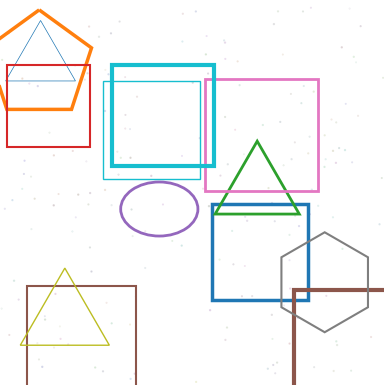[{"shape": "triangle", "thickness": 0.5, "radius": 0.52, "center": [0.105, 0.842]}, {"shape": "square", "thickness": 2.5, "radius": 0.63, "center": [0.675, 0.346]}, {"shape": "pentagon", "thickness": 2.5, "radius": 0.71, "center": [0.102, 0.831]}, {"shape": "triangle", "thickness": 2, "radius": 0.63, "center": [0.668, 0.507]}, {"shape": "square", "thickness": 1.5, "radius": 0.53, "center": [0.126, 0.725]}, {"shape": "oval", "thickness": 2, "radius": 0.5, "center": [0.414, 0.457]}, {"shape": "square", "thickness": 3, "radius": 0.67, "center": [0.898, 0.111]}, {"shape": "square", "thickness": 1.5, "radius": 0.71, "center": [0.211, 0.115]}, {"shape": "square", "thickness": 2, "radius": 0.73, "center": [0.679, 0.649]}, {"shape": "hexagon", "thickness": 1.5, "radius": 0.65, "center": [0.843, 0.267]}, {"shape": "triangle", "thickness": 1, "radius": 0.67, "center": [0.168, 0.17]}, {"shape": "square", "thickness": 3, "radius": 0.66, "center": [0.424, 0.7]}, {"shape": "square", "thickness": 1, "radius": 0.63, "center": [0.394, 0.662]}]